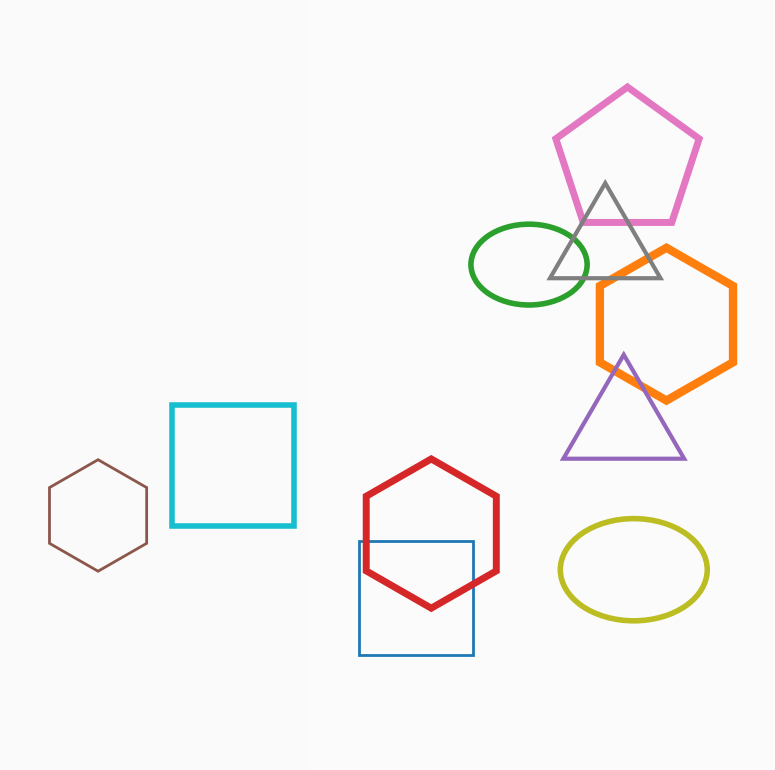[{"shape": "square", "thickness": 1, "radius": 0.37, "center": [0.537, 0.224]}, {"shape": "hexagon", "thickness": 3, "radius": 0.5, "center": [0.86, 0.579]}, {"shape": "oval", "thickness": 2, "radius": 0.37, "center": [0.683, 0.656]}, {"shape": "hexagon", "thickness": 2.5, "radius": 0.48, "center": [0.556, 0.307]}, {"shape": "triangle", "thickness": 1.5, "radius": 0.45, "center": [0.805, 0.449]}, {"shape": "hexagon", "thickness": 1, "radius": 0.36, "center": [0.127, 0.331]}, {"shape": "pentagon", "thickness": 2.5, "radius": 0.49, "center": [0.81, 0.79]}, {"shape": "triangle", "thickness": 1.5, "radius": 0.41, "center": [0.781, 0.68]}, {"shape": "oval", "thickness": 2, "radius": 0.47, "center": [0.818, 0.26]}, {"shape": "square", "thickness": 2, "radius": 0.39, "center": [0.301, 0.395]}]